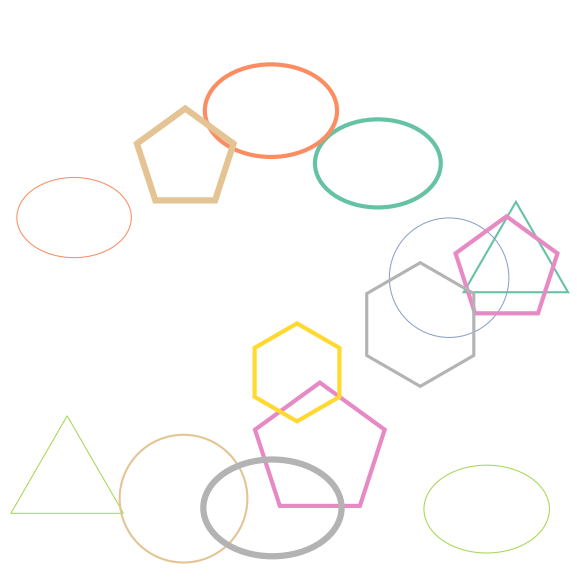[{"shape": "oval", "thickness": 2, "radius": 0.54, "center": [0.654, 0.716]}, {"shape": "triangle", "thickness": 1, "radius": 0.52, "center": [0.893, 0.545]}, {"shape": "oval", "thickness": 2, "radius": 0.57, "center": [0.469, 0.807]}, {"shape": "oval", "thickness": 0.5, "radius": 0.5, "center": [0.128, 0.622]}, {"shape": "circle", "thickness": 0.5, "radius": 0.52, "center": [0.778, 0.518]}, {"shape": "pentagon", "thickness": 2, "radius": 0.46, "center": [0.877, 0.532]}, {"shape": "pentagon", "thickness": 2, "radius": 0.59, "center": [0.554, 0.219]}, {"shape": "oval", "thickness": 0.5, "radius": 0.54, "center": [0.843, 0.118]}, {"shape": "triangle", "thickness": 0.5, "radius": 0.56, "center": [0.116, 0.167]}, {"shape": "hexagon", "thickness": 2, "radius": 0.42, "center": [0.514, 0.354]}, {"shape": "pentagon", "thickness": 3, "radius": 0.44, "center": [0.321, 0.723]}, {"shape": "circle", "thickness": 1, "radius": 0.55, "center": [0.318, 0.136]}, {"shape": "oval", "thickness": 3, "radius": 0.6, "center": [0.472, 0.12]}, {"shape": "hexagon", "thickness": 1.5, "radius": 0.54, "center": [0.728, 0.437]}]